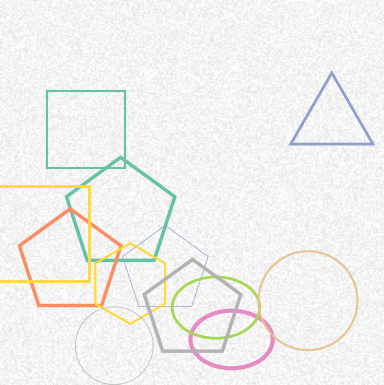[{"shape": "square", "thickness": 1.5, "radius": 0.5, "center": [0.223, 0.664]}, {"shape": "pentagon", "thickness": 2.5, "radius": 0.74, "center": [0.313, 0.443]}, {"shape": "pentagon", "thickness": 2.5, "radius": 0.69, "center": [0.182, 0.319]}, {"shape": "triangle", "thickness": 2, "radius": 0.62, "center": [0.862, 0.687]}, {"shape": "pentagon", "thickness": 0.5, "radius": 0.58, "center": [0.429, 0.298]}, {"shape": "oval", "thickness": 3, "radius": 0.53, "center": [0.602, 0.118]}, {"shape": "oval", "thickness": 2, "radius": 0.57, "center": [0.561, 0.201]}, {"shape": "hexagon", "thickness": 1.5, "radius": 0.52, "center": [0.338, 0.263]}, {"shape": "square", "thickness": 2, "radius": 0.62, "center": [0.107, 0.393]}, {"shape": "circle", "thickness": 1.5, "radius": 0.64, "center": [0.8, 0.219]}, {"shape": "circle", "thickness": 0.5, "radius": 0.5, "center": [0.297, 0.102]}, {"shape": "pentagon", "thickness": 2.5, "radius": 0.66, "center": [0.5, 0.194]}]